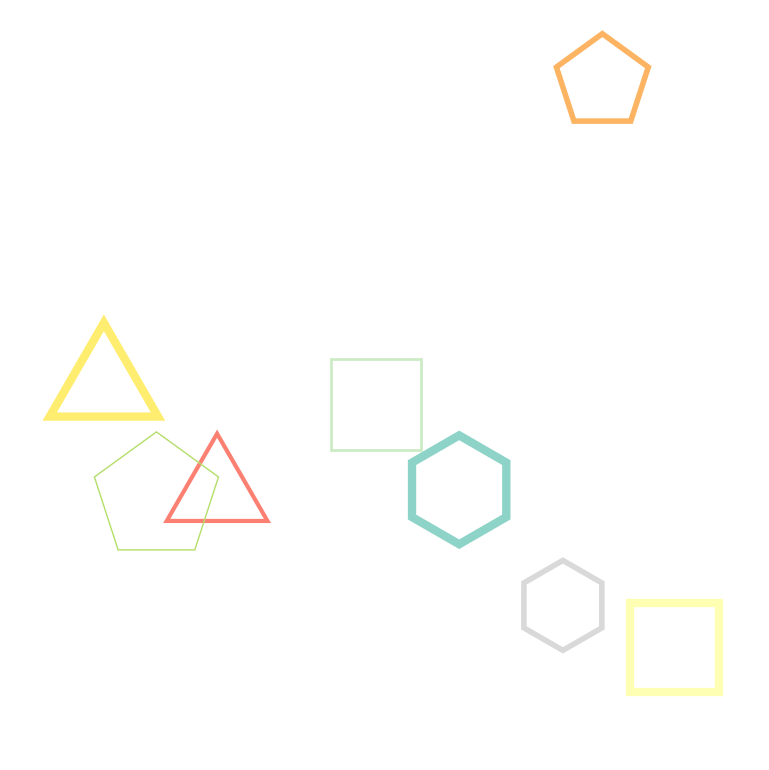[{"shape": "hexagon", "thickness": 3, "radius": 0.35, "center": [0.596, 0.364]}, {"shape": "square", "thickness": 3, "radius": 0.29, "center": [0.876, 0.159]}, {"shape": "triangle", "thickness": 1.5, "radius": 0.38, "center": [0.282, 0.361]}, {"shape": "pentagon", "thickness": 2, "radius": 0.31, "center": [0.782, 0.893]}, {"shape": "pentagon", "thickness": 0.5, "radius": 0.42, "center": [0.203, 0.354]}, {"shape": "hexagon", "thickness": 2, "radius": 0.29, "center": [0.731, 0.214]}, {"shape": "square", "thickness": 1, "radius": 0.29, "center": [0.488, 0.475]}, {"shape": "triangle", "thickness": 3, "radius": 0.41, "center": [0.135, 0.5]}]